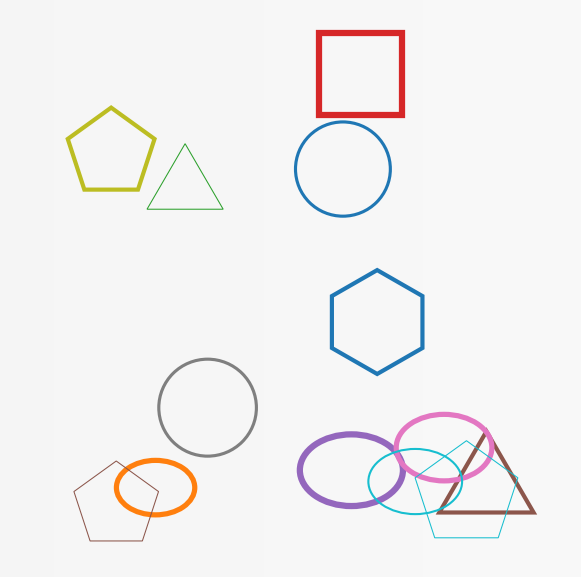[{"shape": "hexagon", "thickness": 2, "radius": 0.45, "center": [0.649, 0.441]}, {"shape": "circle", "thickness": 1.5, "radius": 0.41, "center": [0.59, 0.706]}, {"shape": "oval", "thickness": 2.5, "radius": 0.34, "center": [0.268, 0.155]}, {"shape": "triangle", "thickness": 0.5, "radius": 0.38, "center": [0.318, 0.675]}, {"shape": "square", "thickness": 3, "radius": 0.35, "center": [0.62, 0.871]}, {"shape": "oval", "thickness": 3, "radius": 0.44, "center": [0.605, 0.185]}, {"shape": "triangle", "thickness": 2, "radius": 0.47, "center": [0.837, 0.159]}, {"shape": "pentagon", "thickness": 0.5, "radius": 0.38, "center": [0.2, 0.124]}, {"shape": "oval", "thickness": 2.5, "radius": 0.41, "center": [0.764, 0.224]}, {"shape": "circle", "thickness": 1.5, "radius": 0.42, "center": [0.357, 0.293]}, {"shape": "pentagon", "thickness": 2, "radius": 0.39, "center": [0.191, 0.734]}, {"shape": "oval", "thickness": 1, "radius": 0.4, "center": [0.714, 0.165]}, {"shape": "pentagon", "thickness": 0.5, "radius": 0.46, "center": [0.803, 0.143]}]